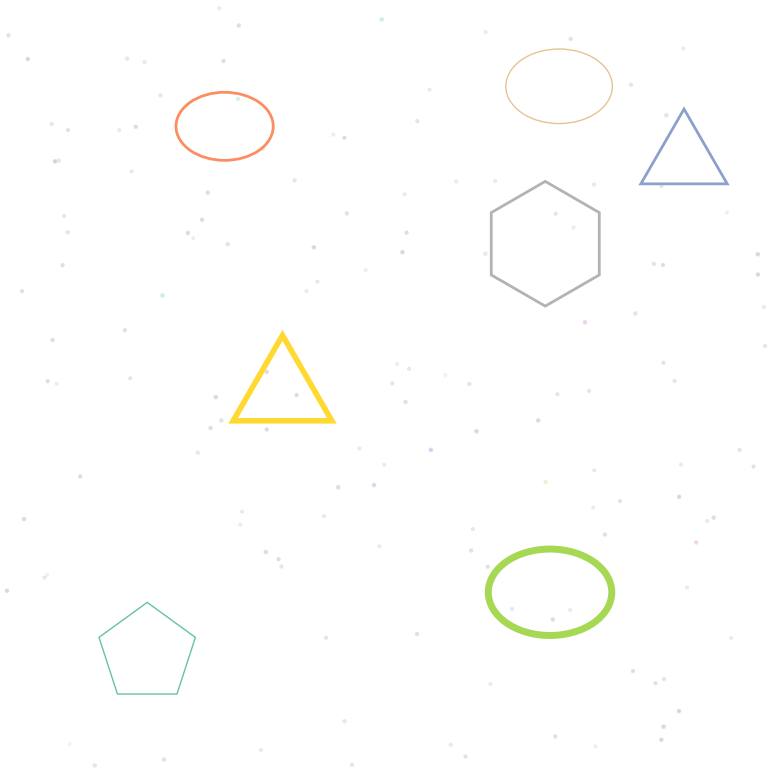[{"shape": "pentagon", "thickness": 0.5, "radius": 0.33, "center": [0.191, 0.152]}, {"shape": "oval", "thickness": 1, "radius": 0.32, "center": [0.292, 0.836]}, {"shape": "triangle", "thickness": 1, "radius": 0.32, "center": [0.888, 0.794]}, {"shape": "oval", "thickness": 2.5, "radius": 0.4, "center": [0.714, 0.231]}, {"shape": "triangle", "thickness": 2, "radius": 0.37, "center": [0.367, 0.49]}, {"shape": "oval", "thickness": 0.5, "radius": 0.35, "center": [0.726, 0.888]}, {"shape": "hexagon", "thickness": 1, "radius": 0.4, "center": [0.708, 0.683]}]